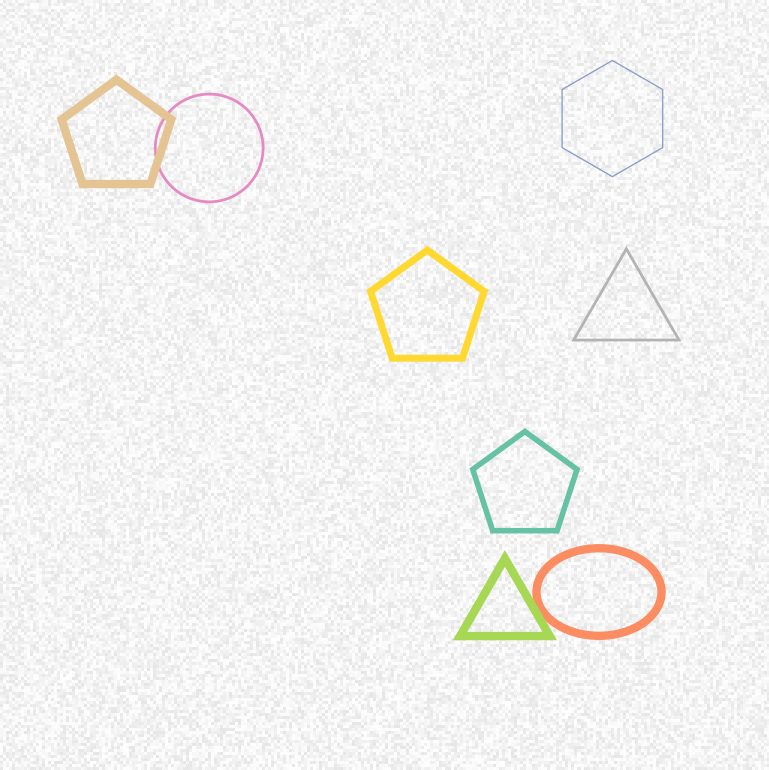[{"shape": "pentagon", "thickness": 2, "radius": 0.36, "center": [0.682, 0.368]}, {"shape": "oval", "thickness": 3, "radius": 0.41, "center": [0.778, 0.231]}, {"shape": "hexagon", "thickness": 0.5, "radius": 0.38, "center": [0.795, 0.846]}, {"shape": "circle", "thickness": 1, "radius": 0.35, "center": [0.272, 0.808]}, {"shape": "triangle", "thickness": 3, "radius": 0.34, "center": [0.656, 0.208]}, {"shape": "pentagon", "thickness": 2.5, "radius": 0.39, "center": [0.555, 0.598]}, {"shape": "pentagon", "thickness": 3, "radius": 0.37, "center": [0.151, 0.822]}, {"shape": "triangle", "thickness": 1, "radius": 0.39, "center": [0.813, 0.598]}]